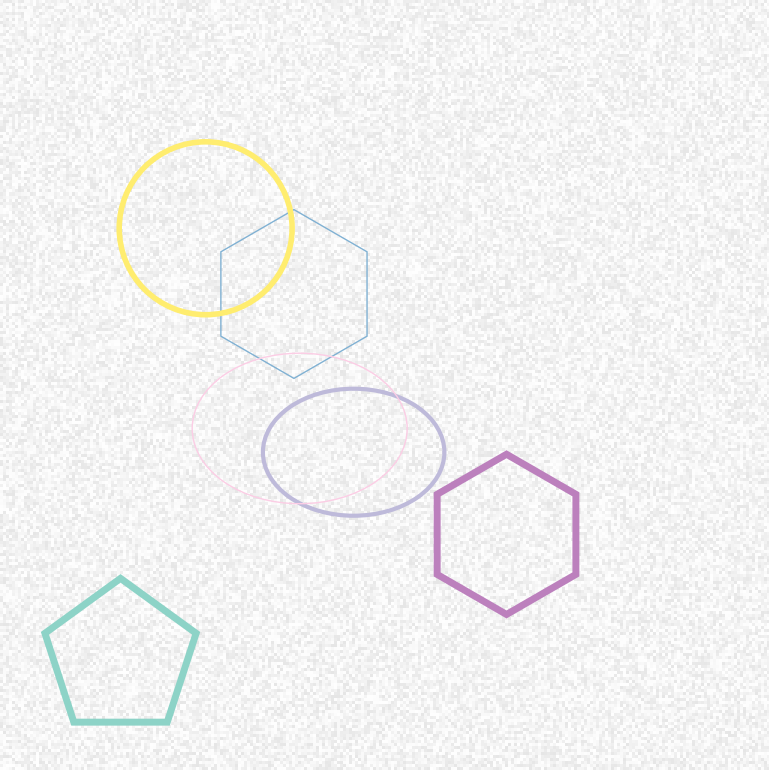[{"shape": "pentagon", "thickness": 2.5, "radius": 0.52, "center": [0.157, 0.146]}, {"shape": "oval", "thickness": 1.5, "radius": 0.59, "center": [0.459, 0.413]}, {"shape": "hexagon", "thickness": 0.5, "radius": 0.55, "center": [0.382, 0.618]}, {"shape": "oval", "thickness": 0.5, "radius": 0.7, "center": [0.389, 0.444]}, {"shape": "hexagon", "thickness": 2.5, "radius": 0.52, "center": [0.658, 0.306]}, {"shape": "circle", "thickness": 2, "radius": 0.56, "center": [0.267, 0.704]}]